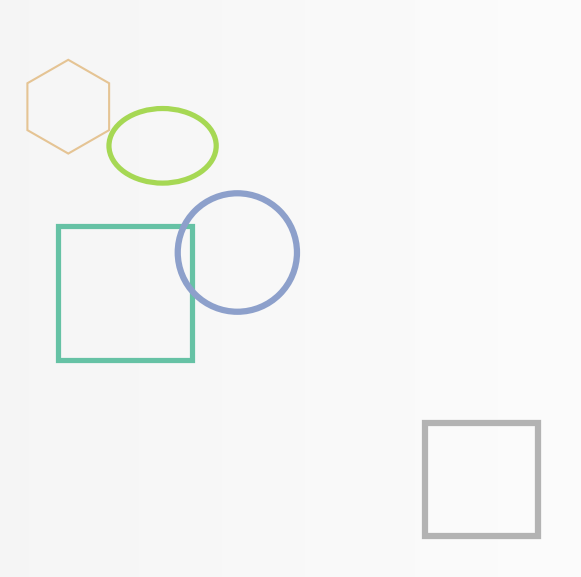[{"shape": "square", "thickness": 2.5, "radius": 0.58, "center": [0.216, 0.492]}, {"shape": "circle", "thickness": 3, "radius": 0.51, "center": [0.408, 0.562]}, {"shape": "oval", "thickness": 2.5, "radius": 0.46, "center": [0.28, 0.747]}, {"shape": "hexagon", "thickness": 1, "radius": 0.41, "center": [0.117, 0.814]}, {"shape": "square", "thickness": 3, "radius": 0.49, "center": [0.829, 0.169]}]